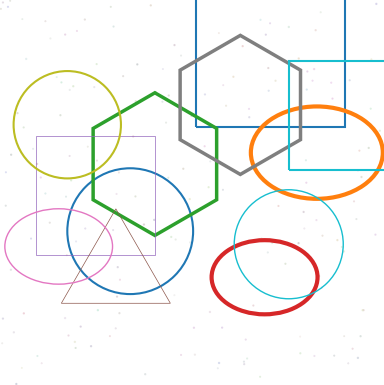[{"shape": "square", "thickness": 1.5, "radius": 0.97, "center": [0.702, 0.865]}, {"shape": "circle", "thickness": 1.5, "radius": 0.82, "center": [0.338, 0.4]}, {"shape": "oval", "thickness": 3, "radius": 0.86, "center": [0.823, 0.604]}, {"shape": "hexagon", "thickness": 2.5, "radius": 0.93, "center": [0.402, 0.574]}, {"shape": "oval", "thickness": 3, "radius": 0.69, "center": [0.687, 0.28]}, {"shape": "square", "thickness": 0.5, "radius": 0.77, "center": [0.248, 0.491]}, {"shape": "triangle", "thickness": 0.5, "radius": 0.82, "center": [0.301, 0.294]}, {"shape": "oval", "thickness": 1, "radius": 0.7, "center": [0.152, 0.36]}, {"shape": "hexagon", "thickness": 2.5, "radius": 0.9, "center": [0.624, 0.728]}, {"shape": "circle", "thickness": 1.5, "radius": 0.7, "center": [0.175, 0.676]}, {"shape": "square", "thickness": 1.5, "radius": 0.71, "center": [0.891, 0.701]}, {"shape": "circle", "thickness": 1, "radius": 0.71, "center": [0.75, 0.366]}]